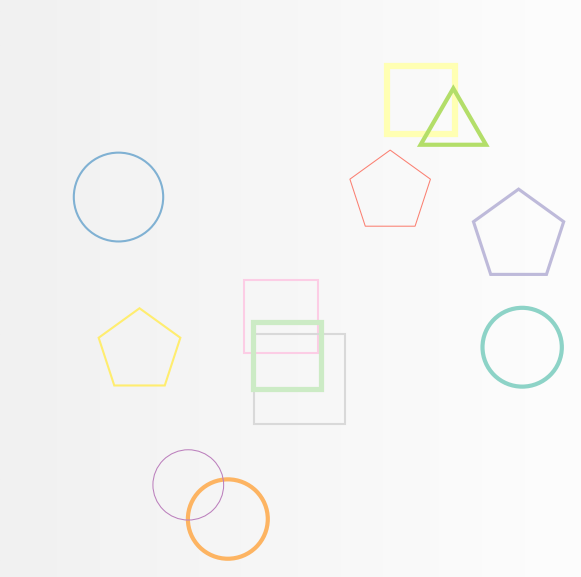[{"shape": "circle", "thickness": 2, "radius": 0.34, "center": [0.898, 0.398]}, {"shape": "square", "thickness": 3, "radius": 0.29, "center": [0.725, 0.826]}, {"shape": "pentagon", "thickness": 1.5, "radius": 0.41, "center": [0.892, 0.59]}, {"shape": "pentagon", "thickness": 0.5, "radius": 0.36, "center": [0.671, 0.666]}, {"shape": "circle", "thickness": 1, "radius": 0.38, "center": [0.204, 0.658]}, {"shape": "circle", "thickness": 2, "radius": 0.34, "center": [0.392, 0.1]}, {"shape": "triangle", "thickness": 2, "radius": 0.33, "center": [0.78, 0.781]}, {"shape": "square", "thickness": 1, "radius": 0.32, "center": [0.483, 0.45]}, {"shape": "square", "thickness": 1, "radius": 0.39, "center": [0.515, 0.343]}, {"shape": "circle", "thickness": 0.5, "radius": 0.3, "center": [0.324, 0.159]}, {"shape": "square", "thickness": 2.5, "radius": 0.29, "center": [0.494, 0.384]}, {"shape": "pentagon", "thickness": 1, "radius": 0.37, "center": [0.24, 0.391]}]